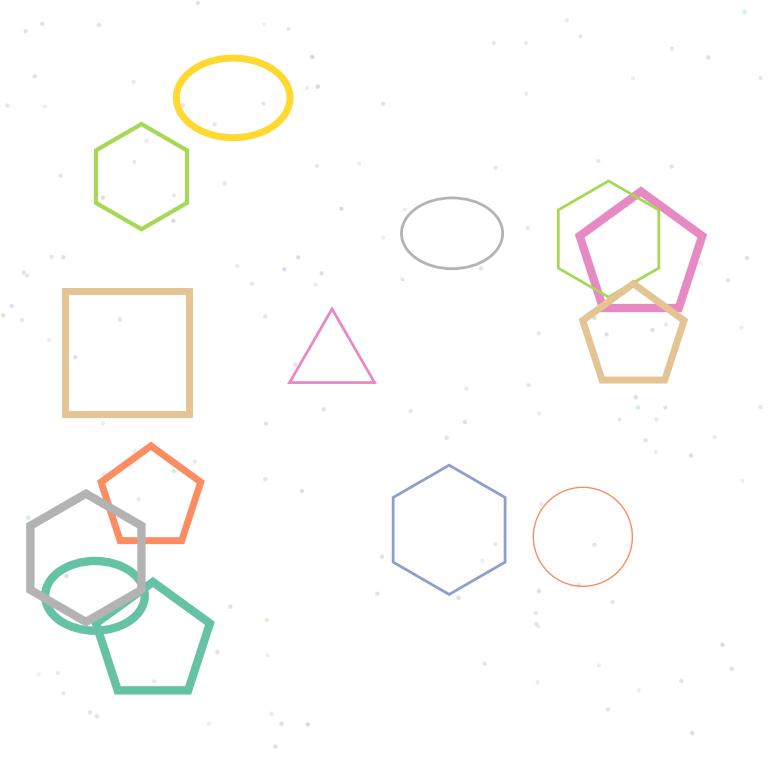[{"shape": "pentagon", "thickness": 3, "radius": 0.39, "center": [0.199, 0.166]}, {"shape": "oval", "thickness": 3, "radius": 0.32, "center": [0.123, 0.226]}, {"shape": "pentagon", "thickness": 2.5, "radius": 0.34, "center": [0.196, 0.353]}, {"shape": "circle", "thickness": 0.5, "radius": 0.32, "center": [0.757, 0.303]}, {"shape": "hexagon", "thickness": 1, "radius": 0.42, "center": [0.583, 0.312]}, {"shape": "triangle", "thickness": 1, "radius": 0.32, "center": [0.431, 0.535]}, {"shape": "pentagon", "thickness": 3, "radius": 0.42, "center": [0.832, 0.668]}, {"shape": "hexagon", "thickness": 1, "radius": 0.38, "center": [0.79, 0.69]}, {"shape": "hexagon", "thickness": 1.5, "radius": 0.34, "center": [0.184, 0.771]}, {"shape": "oval", "thickness": 2.5, "radius": 0.37, "center": [0.303, 0.873]}, {"shape": "pentagon", "thickness": 2.5, "radius": 0.35, "center": [0.823, 0.562]}, {"shape": "square", "thickness": 2.5, "radius": 0.4, "center": [0.165, 0.542]}, {"shape": "oval", "thickness": 1, "radius": 0.33, "center": [0.587, 0.697]}, {"shape": "hexagon", "thickness": 3, "radius": 0.42, "center": [0.112, 0.276]}]